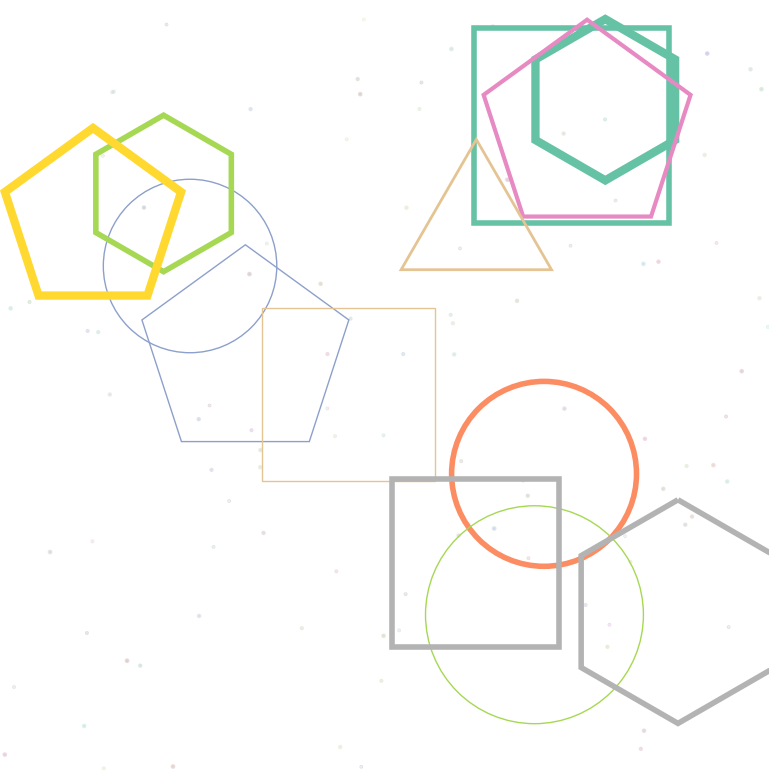[{"shape": "square", "thickness": 2, "radius": 0.63, "center": [0.742, 0.837]}, {"shape": "hexagon", "thickness": 3, "radius": 0.52, "center": [0.786, 0.87]}, {"shape": "circle", "thickness": 2, "radius": 0.6, "center": [0.707, 0.385]}, {"shape": "pentagon", "thickness": 0.5, "radius": 0.71, "center": [0.319, 0.541]}, {"shape": "circle", "thickness": 0.5, "radius": 0.56, "center": [0.247, 0.655]}, {"shape": "pentagon", "thickness": 1.5, "radius": 0.71, "center": [0.762, 0.833]}, {"shape": "hexagon", "thickness": 2, "radius": 0.51, "center": [0.212, 0.749]}, {"shape": "circle", "thickness": 0.5, "radius": 0.71, "center": [0.694, 0.202]}, {"shape": "pentagon", "thickness": 3, "radius": 0.6, "center": [0.121, 0.713]}, {"shape": "square", "thickness": 0.5, "radius": 0.56, "center": [0.453, 0.488]}, {"shape": "triangle", "thickness": 1, "radius": 0.56, "center": [0.619, 0.706]}, {"shape": "square", "thickness": 2, "radius": 0.54, "center": [0.617, 0.269]}, {"shape": "hexagon", "thickness": 2, "radius": 0.73, "center": [0.88, 0.206]}]